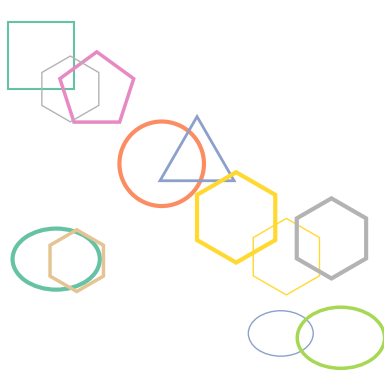[{"shape": "oval", "thickness": 3, "radius": 0.57, "center": [0.146, 0.327]}, {"shape": "square", "thickness": 1.5, "radius": 0.43, "center": [0.106, 0.855]}, {"shape": "circle", "thickness": 3, "radius": 0.55, "center": [0.42, 0.575]}, {"shape": "oval", "thickness": 1, "radius": 0.42, "center": [0.729, 0.134]}, {"shape": "triangle", "thickness": 2, "radius": 0.56, "center": [0.512, 0.586]}, {"shape": "pentagon", "thickness": 2.5, "radius": 0.5, "center": [0.251, 0.764]}, {"shape": "oval", "thickness": 2.5, "radius": 0.57, "center": [0.885, 0.123]}, {"shape": "hexagon", "thickness": 3, "radius": 0.59, "center": [0.613, 0.435]}, {"shape": "hexagon", "thickness": 1, "radius": 0.5, "center": [0.744, 0.333]}, {"shape": "hexagon", "thickness": 2.5, "radius": 0.4, "center": [0.199, 0.323]}, {"shape": "hexagon", "thickness": 3, "radius": 0.52, "center": [0.861, 0.381]}, {"shape": "hexagon", "thickness": 1, "radius": 0.43, "center": [0.183, 0.769]}]